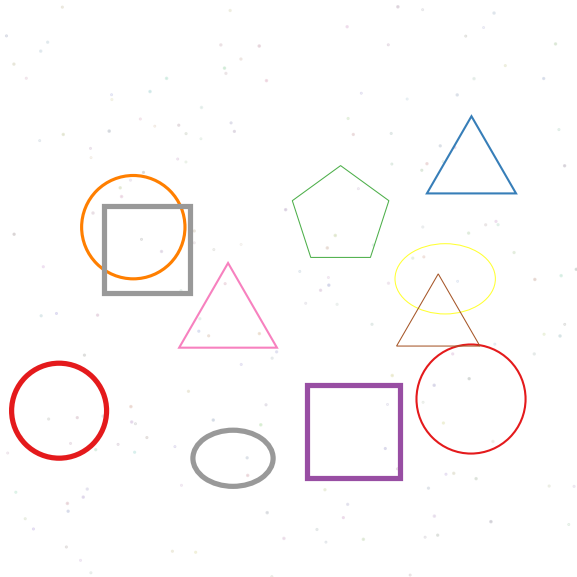[{"shape": "circle", "thickness": 2.5, "radius": 0.41, "center": [0.102, 0.288]}, {"shape": "circle", "thickness": 1, "radius": 0.47, "center": [0.816, 0.308]}, {"shape": "triangle", "thickness": 1, "radius": 0.45, "center": [0.816, 0.709]}, {"shape": "pentagon", "thickness": 0.5, "radius": 0.44, "center": [0.59, 0.624]}, {"shape": "square", "thickness": 2.5, "radius": 0.4, "center": [0.613, 0.252]}, {"shape": "circle", "thickness": 1.5, "radius": 0.45, "center": [0.231, 0.606]}, {"shape": "oval", "thickness": 0.5, "radius": 0.43, "center": [0.771, 0.516]}, {"shape": "triangle", "thickness": 0.5, "radius": 0.42, "center": [0.759, 0.442]}, {"shape": "triangle", "thickness": 1, "radius": 0.49, "center": [0.395, 0.446]}, {"shape": "square", "thickness": 2.5, "radius": 0.37, "center": [0.255, 0.567]}, {"shape": "oval", "thickness": 2.5, "radius": 0.35, "center": [0.403, 0.206]}]